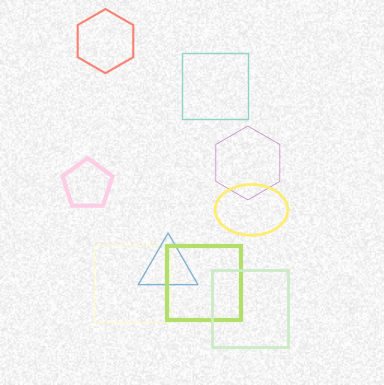[{"shape": "square", "thickness": 1, "radius": 0.43, "center": [0.559, 0.777]}, {"shape": "square", "thickness": 0.5, "radius": 0.5, "center": [0.342, 0.263]}, {"shape": "hexagon", "thickness": 1.5, "radius": 0.42, "center": [0.274, 0.893]}, {"shape": "triangle", "thickness": 1, "radius": 0.45, "center": [0.437, 0.305]}, {"shape": "square", "thickness": 3, "radius": 0.48, "center": [0.53, 0.264]}, {"shape": "pentagon", "thickness": 3, "radius": 0.34, "center": [0.227, 0.521]}, {"shape": "hexagon", "thickness": 0.5, "radius": 0.48, "center": [0.644, 0.577]}, {"shape": "square", "thickness": 2, "radius": 0.5, "center": [0.65, 0.199]}, {"shape": "oval", "thickness": 2, "radius": 0.47, "center": [0.653, 0.455]}]